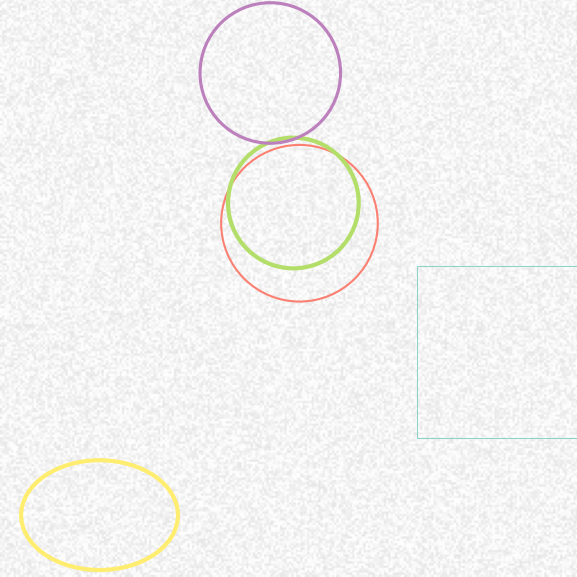[{"shape": "square", "thickness": 0.5, "radius": 0.74, "center": [0.871, 0.389]}, {"shape": "circle", "thickness": 1, "radius": 0.68, "center": [0.519, 0.613]}, {"shape": "circle", "thickness": 2, "radius": 0.57, "center": [0.508, 0.648]}, {"shape": "circle", "thickness": 1.5, "radius": 0.61, "center": [0.468, 0.873]}, {"shape": "oval", "thickness": 2, "radius": 0.68, "center": [0.172, 0.107]}]